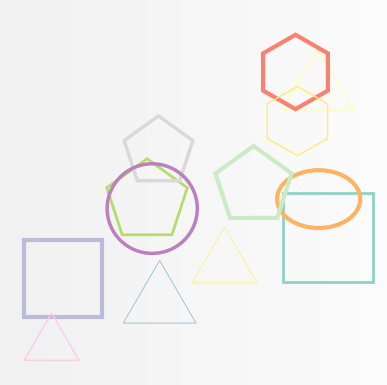[{"shape": "square", "thickness": 2, "radius": 0.58, "center": [0.845, 0.383]}, {"shape": "triangle", "thickness": 1, "radius": 0.53, "center": [0.821, 0.767]}, {"shape": "square", "thickness": 3, "radius": 0.5, "center": [0.163, 0.277]}, {"shape": "hexagon", "thickness": 3, "radius": 0.48, "center": [0.763, 0.813]}, {"shape": "triangle", "thickness": 0.5, "radius": 0.54, "center": [0.412, 0.215]}, {"shape": "oval", "thickness": 3, "radius": 0.54, "center": [0.822, 0.483]}, {"shape": "pentagon", "thickness": 2, "radius": 0.55, "center": [0.38, 0.479]}, {"shape": "triangle", "thickness": 1, "radius": 0.41, "center": [0.133, 0.105]}, {"shape": "pentagon", "thickness": 2.5, "radius": 0.47, "center": [0.409, 0.606]}, {"shape": "circle", "thickness": 2.5, "radius": 0.58, "center": [0.393, 0.458]}, {"shape": "pentagon", "thickness": 3, "radius": 0.52, "center": [0.654, 0.518]}, {"shape": "hexagon", "thickness": 1, "radius": 0.45, "center": [0.768, 0.686]}, {"shape": "triangle", "thickness": 0.5, "radius": 0.48, "center": [0.58, 0.314]}]